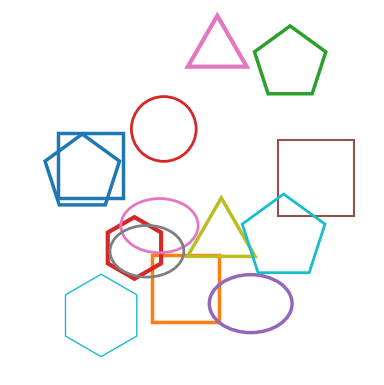[{"shape": "pentagon", "thickness": 2.5, "radius": 0.51, "center": [0.214, 0.55]}, {"shape": "square", "thickness": 2.5, "radius": 0.42, "center": [0.235, 0.571]}, {"shape": "square", "thickness": 2.5, "radius": 0.43, "center": [0.482, 0.25]}, {"shape": "pentagon", "thickness": 2.5, "radius": 0.49, "center": [0.754, 0.835]}, {"shape": "circle", "thickness": 2, "radius": 0.42, "center": [0.425, 0.665]}, {"shape": "hexagon", "thickness": 3, "radius": 0.4, "center": [0.349, 0.356]}, {"shape": "oval", "thickness": 2.5, "radius": 0.54, "center": [0.651, 0.211]}, {"shape": "square", "thickness": 1.5, "radius": 0.49, "center": [0.82, 0.538]}, {"shape": "triangle", "thickness": 3, "radius": 0.44, "center": [0.564, 0.871]}, {"shape": "oval", "thickness": 2, "radius": 0.5, "center": [0.414, 0.414]}, {"shape": "oval", "thickness": 2, "radius": 0.48, "center": [0.382, 0.347]}, {"shape": "triangle", "thickness": 2.5, "radius": 0.51, "center": [0.575, 0.385]}, {"shape": "pentagon", "thickness": 2, "radius": 0.56, "center": [0.737, 0.383]}, {"shape": "hexagon", "thickness": 1, "radius": 0.53, "center": [0.263, 0.181]}]